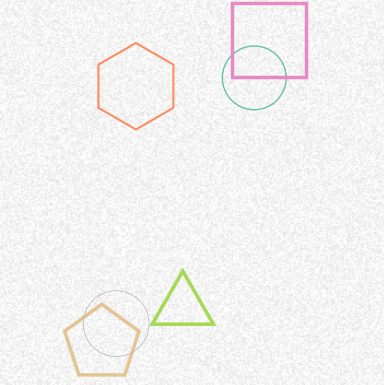[{"shape": "circle", "thickness": 1, "radius": 0.41, "center": [0.66, 0.798]}, {"shape": "hexagon", "thickness": 1.5, "radius": 0.56, "center": [0.353, 0.776]}, {"shape": "square", "thickness": 2.5, "radius": 0.48, "center": [0.699, 0.896]}, {"shape": "triangle", "thickness": 2.5, "radius": 0.46, "center": [0.475, 0.204]}, {"shape": "pentagon", "thickness": 2.5, "radius": 0.51, "center": [0.264, 0.108]}, {"shape": "circle", "thickness": 0.5, "radius": 0.43, "center": [0.302, 0.159]}]